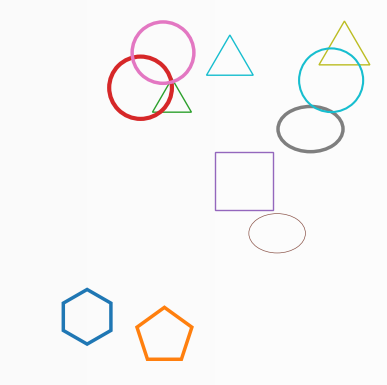[{"shape": "hexagon", "thickness": 2.5, "radius": 0.35, "center": [0.225, 0.177]}, {"shape": "pentagon", "thickness": 2.5, "radius": 0.37, "center": [0.424, 0.127]}, {"shape": "triangle", "thickness": 1, "radius": 0.29, "center": [0.444, 0.738]}, {"shape": "circle", "thickness": 3, "radius": 0.4, "center": [0.363, 0.772]}, {"shape": "square", "thickness": 1, "radius": 0.37, "center": [0.629, 0.53]}, {"shape": "oval", "thickness": 0.5, "radius": 0.37, "center": [0.715, 0.394]}, {"shape": "circle", "thickness": 2.5, "radius": 0.4, "center": [0.421, 0.863]}, {"shape": "oval", "thickness": 2.5, "radius": 0.42, "center": [0.801, 0.665]}, {"shape": "triangle", "thickness": 1, "radius": 0.38, "center": [0.889, 0.869]}, {"shape": "triangle", "thickness": 1, "radius": 0.35, "center": [0.593, 0.839]}, {"shape": "circle", "thickness": 1.5, "radius": 0.41, "center": [0.855, 0.792]}]